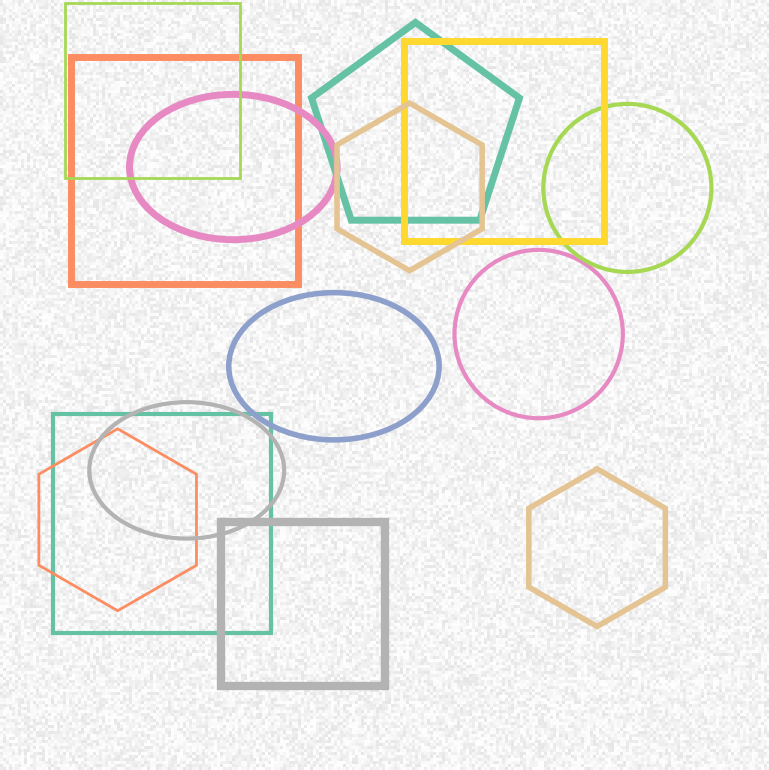[{"shape": "square", "thickness": 1.5, "radius": 0.71, "center": [0.21, 0.32]}, {"shape": "pentagon", "thickness": 2.5, "radius": 0.71, "center": [0.54, 0.829]}, {"shape": "hexagon", "thickness": 1, "radius": 0.59, "center": [0.153, 0.325]}, {"shape": "square", "thickness": 2.5, "radius": 0.74, "center": [0.239, 0.779]}, {"shape": "oval", "thickness": 2, "radius": 0.68, "center": [0.434, 0.524]}, {"shape": "oval", "thickness": 2.5, "radius": 0.67, "center": [0.303, 0.783]}, {"shape": "circle", "thickness": 1.5, "radius": 0.55, "center": [0.7, 0.566]}, {"shape": "circle", "thickness": 1.5, "radius": 0.55, "center": [0.815, 0.756]}, {"shape": "square", "thickness": 1, "radius": 0.57, "center": [0.198, 0.882]}, {"shape": "square", "thickness": 2.5, "radius": 0.65, "center": [0.654, 0.817]}, {"shape": "hexagon", "thickness": 2, "radius": 0.51, "center": [0.775, 0.289]}, {"shape": "hexagon", "thickness": 2, "radius": 0.54, "center": [0.532, 0.757]}, {"shape": "square", "thickness": 3, "radius": 0.53, "center": [0.393, 0.216]}, {"shape": "oval", "thickness": 1.5, "radius": 0.63, "center": [0.243, 0.389]}]